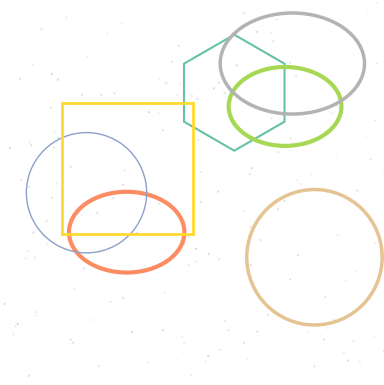[{"shape": "hexagon", "thickness": 1.5, "radius": 0.75, "center": [0.608, 0.759]}, {"shape": "oval", "thickness": 3, "radius": 0.75, "center": [0.329, 0.397]}, {"shape": "circle", "thickness": 1, "radius": 0.78, "center": [0.225, 0.499]}, {"shape": "oval", "thickness": 3, "radius": 0.73, "center": [0.74, 0.724]}, {"shape": "square", "thickness": 2, "radius": 0.85, "center": [0.33, 0.563]}, {"shape": "circle", "thickness": 2.5, "radius": 0.88, "center": [0.817, 0.332]}, {"shape": "oval", "thickness": 2.5, "radius": 0.94, "center": [0.759, 0.835]}]